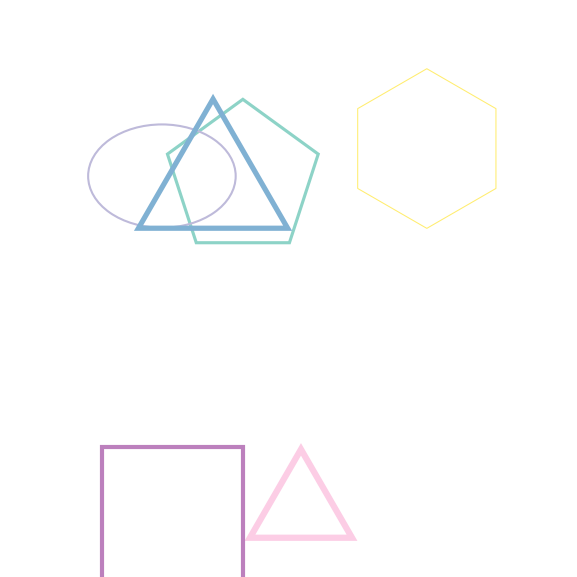[{"shape": "pentagon", "thickness": 1.5, "radius": 0.69, "center": [0.421, 0.69]}, {"shape": "oval", "thickness": 1, "radius": 0.64, "center": [0.28, 0.694]}, {"shape": "triangle", "thickness": 2.5, "radius": 0.75, "center": [0.369, 0.679]}, {"shape": "triangle", "thickness": 3, "radius": 0.51, "center": [0.521, 0.119]}, {"shape": "square", "thickness": 2, "radius": 0.61, "center": [0.299, 0.102]}, {"shape": "hexagon", "thickness": 0.5, "radius": 0.69, "center": [0.739, 0.742]}]